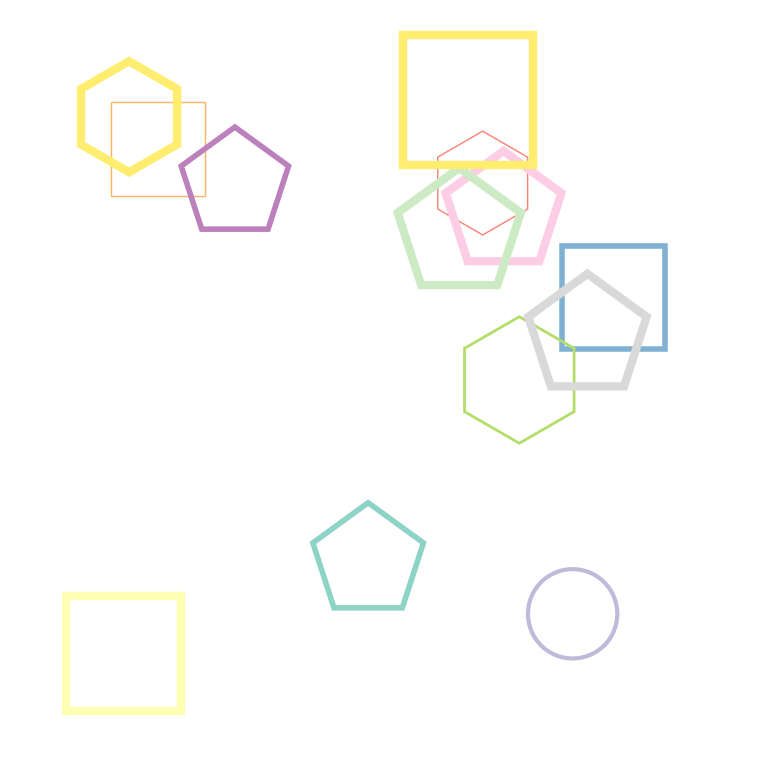[{"shape": "pentagon", "thickness": 2, "radius": 0.38, "center": [0.478, 0.272]}, {"shape": "square", "thickness": 3, "radius": 0.37, "center": [0.161, 0.151]}, {"shape": "circle", "thickness": 1.5, "radius": 0.29, "center": [0.744, 0.203]}, {"shape": "hexagon", "thickness": 0.5, "radius": 0.34, "center": [0.627, 0.762]}, {"shape": "square", "thickness": 2, "radius": 0.33, "center": [0.797, 0.613]}, {"shape": "square", "thickness": 0.5, "radius": 0.31, "center": [0.206, 0.807]}, {"shape": "hexagon", "thickness": 1, "radius": 0.41, "center": [0.674, 0.507]}, {"shape": "pentagon", "thickness": 3, "radius": 0.4, "center": [0.654, 0.725]}, {"shape": "pentagon", "thickness": 3, "radius": 0.4, "center": [0.763, 0.564]}, {"shape": "pentagon", "thickness": 2, "radius": 0.37, "center": [0.305, 0.762]}, {"shape": "pentagon", "thickness": 3, "radius": 0.42, "center": [0.596, 0.698]}, {"shape": "hexagon", "thickness": 3, "radius": 0.36, "center": [0.168, 0.848]}, {"shape": "square", "thickness": 3, "radius": 0.42, "center": [0.608, 0.87]}]